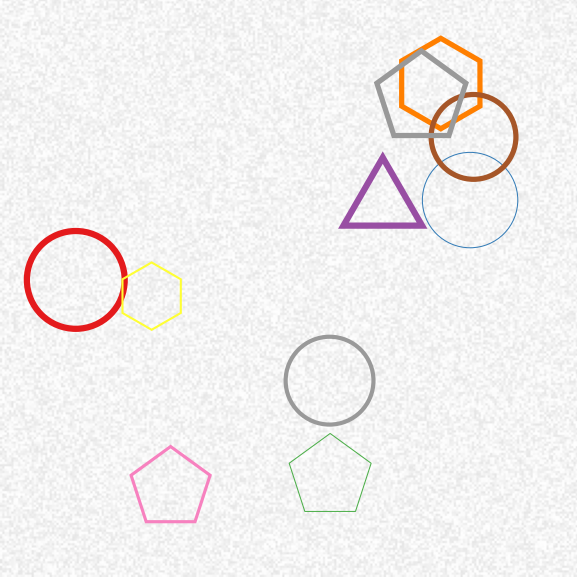[{"shape": "circle", "thickness": 3, "radius": 0.42, "center": [0.131, 0.514]}, {"shape": "circle", "thickness": 0.5, "radius": 0.41, "center": [0.814, 0.653]}, {"shape": "pentagon", "thickness": 0.5, "radius": 0.37, "center": [0.572, 0.174]}, {"shape": "triangle", "thickness": 3, "radius": 0.39, "center": [0.663, 0.648]}, {"shape": "hexagon", "thickness": 2.5, "radius": 0.39, "center": [0.763, 0.855]}, {"shape": "hexagon", "thickness": 1, "radius": 0.29, "center": [0.263, 0.486]}, {"shape": "circle", "thickness": 2.5, "radius": 0.37, "center": [0.82, 0.762]}, {"shape": "pentagon", "thickness": 1.5, "radius": 0.36, "center": [0.295, 0.154]}, {"shape": "pentagon", "thickness": 2.5, "radius": 0.41, "center": [0.73, 0.83]}, {"shape": "circle", "thickness": 2, "radius": 0.38, "center": [0.571, 0.34]}]